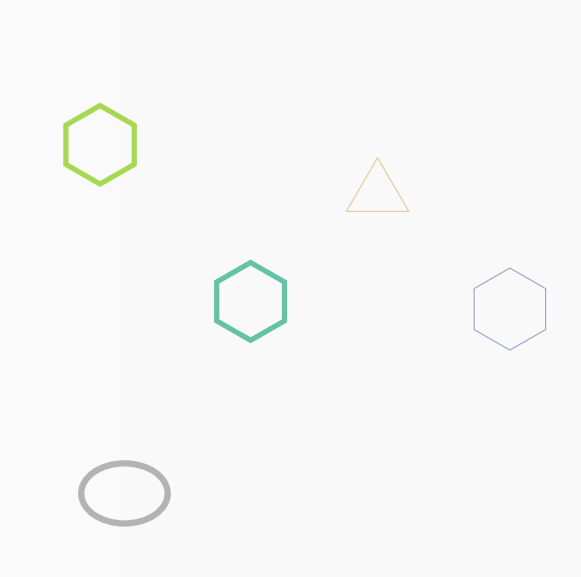[{"shape": "hexagon", "thickness": 2.5, "radius": 0.34, "center": [0.431, 0.477]}, {"shape": "hexagon", "thickness": 0.5, "radius": 0.36, "center": [0.877, 0.464]}, {"shape": "hexagon", "thickness": 2.5, "radius": 0.34, "center": [0.172, 0.748]}, {"shape": "triangle", "thickness": 0.5, "radius": 0.31, "center": [0.65, 0.664]}, {"shape": "oval", "thickness": 3, "radius": 0.37, "center": [0.214, 0.145]}]